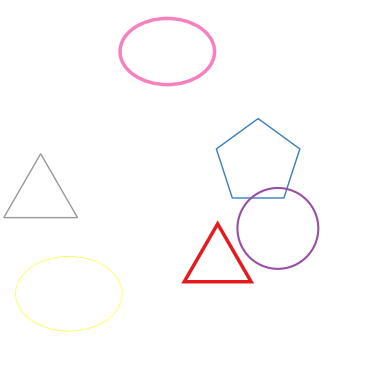[{"shape": "triangle", "thickness": 2.5, "radius": 0.5, "center": [0.565, 0.318]}, {"shape": "pentagon", "thickness": 1, "radius": 0.57, "center": [0.67, 0.578]}, {"shape": "circle", "thickness": 1.5, "radius": 0.53, "center": [0.722, 0.407]}, {"shape": "oval", "thickness": 0.5, "radius": 0.69, "center": [0.179, 0.237]}, {"shape": "oval", "thickness": 2.5, "radius": 0.61, "center": [0.435, 0.866]}, {"shape": "triangle", "thickness": 1, "radius": 0.55, "center": [0.106, 0.49]}]